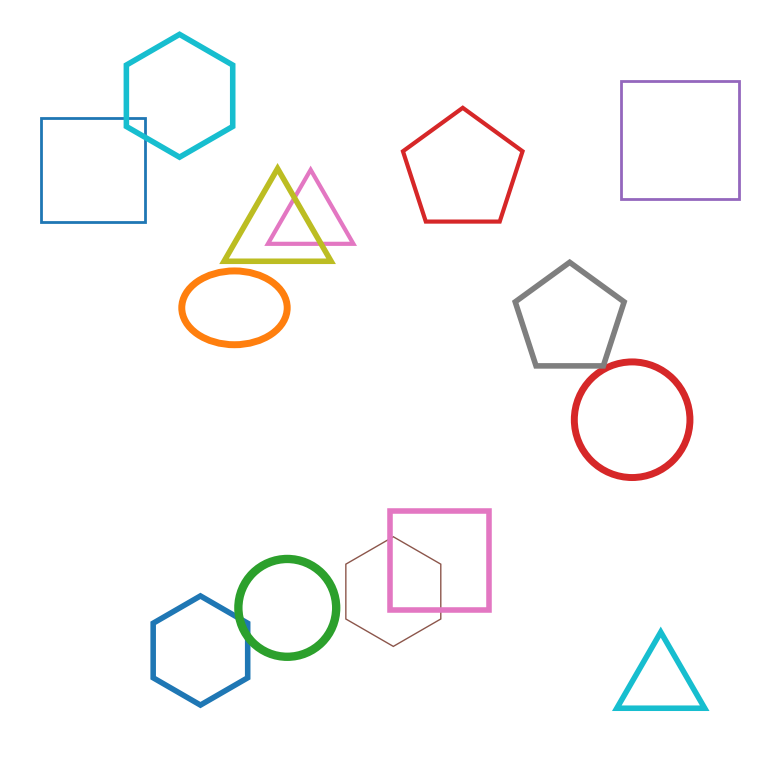[{"shape": "hexagon", "thickness": 2, "radius": 0.35, "center": [0.26, 0.155]}, {"shape": "square", "thickness": 1, "radius": 0.34, "center": [0.121, 0.779]}, {"shape": "oval", "thickness": 2.5, "radius": 0.34, "center": [0.305, 0.6]}, {"shape": "circle", "thickness": 3, "radius": 0.32, "center": [0.373, 0.211]}, {"shape": "circle", "thickness": 2.5, "radius": 0.38, "center": [0.821, 0.455]}, {"shape": "pentagon", "thickness": 1.5, "radius": 0.41, "center": [0.601, 0.778]}, {"shape": "square", "thickness": 1, "radius": 0.38, "center": [0.884, 0.818]}, {"shape": "hexagon", "thickness": 0.5, "radius": 0.36, "center": [0.511, 0.232]}, {"shape": "triangle", "thickness": 1.5, "radius": 0.32, "center": [0.403, 0.715]}, {"shape": "square", "thickness": 2, "radius": 0.32, "center": [0.571, 0.272]}, {"shape": "pentagon", "thickness": 2, "radius": 0.37, "center": [0.74, 0.585]}, {"shape": "triangle", "thickness": 2, "radius": 0.4, "center": [0.36, 0.701]}, {"shape": "triangle", "thickness": 2, "radius": 0.33, "center": [0.858, 0.113]}, {"shape": "hexagon", "thickness": 2, "radius": 0.4, "center": [0.233, 0.876]}]